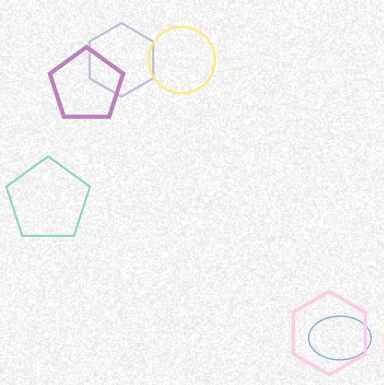[{"shape": "pentagon", "thickness": 1.5, "radius": 0.57, "center": [0.125, 0.48]}, {"shape": "hexagon", "thickness": 1.5, "radius": 0.48, "center": [0.315, 0.844]}, {"shape": "oval", "thickness": 1, "radius": 0.41, "center": [0.883, 0.122]}, {"shape": "hexagon", "thickness": 2.5, "radius": 0.54, "center": [0.855, 0.135]}, {"shape": "pentagon", "thickness": 3, "radius": 0.5, "center": [0.225, 0.778]}, {"shape": "circle", "thickness": 1.5, "radius": 0.43, "center": [0.472, 0.844]}]